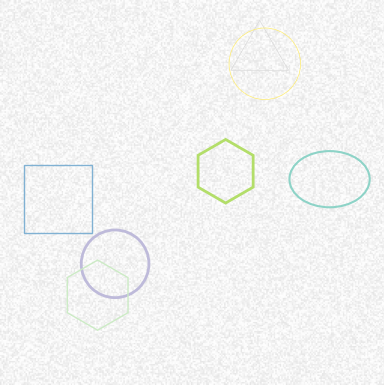[{"shape": "oval", "thickness": 1.5, "radius": 0.52, "center": [0.856, 0.535]}, {"shape": "circle", "thickness": 2, "radius": 0.44, "center": [0.299, 0.315]}, {"shape": "square", "thickness": 1, "radius": 0.44, "center": [0.151, 0.484]}, {"shape": "hexagon", "thickness": 2, "radius": 0.41, "center": [0.586, 0.555]}, {"shape": "triangle", "thickness": 0.5, "radius": 0.43, "center": [0.674, 0.861]}, {"shape": "hexagon", "thickness": 1, "radius": 0.46, "center": [0.254, 0.233]}, {"shape": "circle", "thickness": 0.5, "radius": 0.46, "center": [0.688, 0.834]}]